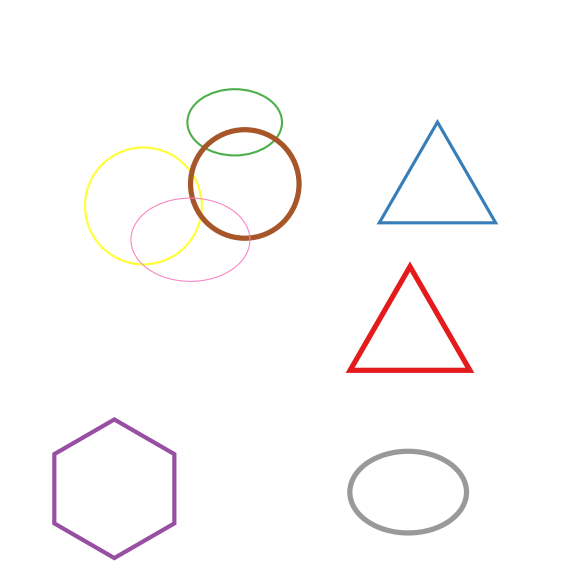[{"shape": "triangle", "thickness": 2.5, "radius": 0.6, "center": [0.71, 0.418]}, {"shape": "triangle", "thickness": 1.5, "radius": 0.58, "center": [0.758, 0.671]}, {"shape": "oval", "thickness": 1, "radius": 0.41, "center": [0.406, 0.787]}, {"shape": "hexagon", "thickness": 2, "radius": 0.6, "center": [0.198, 0.153]}, {"shape": "circle", "thickness": 1, "radius": 0.51, "center": [0.248, 0.642]}, {"shape": "circle", "thickness": 2.5, "radius": 0.47, "center": [0.424, 0.681]}, {"shape": "oval", "thickness": 0.5, "radius": 0.52, "center": [0.33, 0.584]}, {"shape": "oval", "thickness": 2.5, "radius": 0.51, "center": [0.707, 0.147]}]